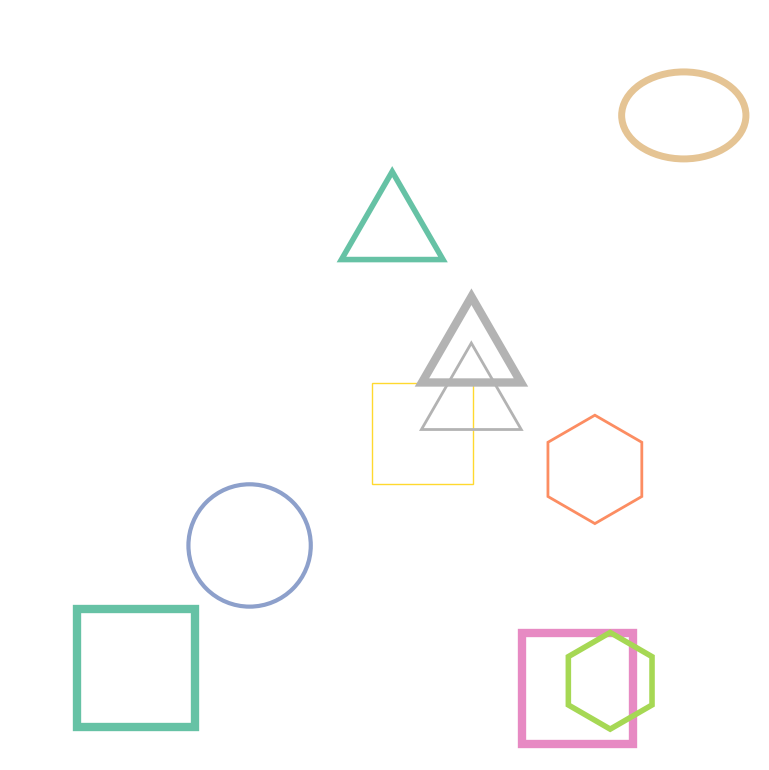[{"shape": "square", "thickness": 3, "radius": 0.38, "center": [0.176, 0.132]}, {"shape": "triangle", "thickness": 2, "radius": 0.38, "center": [0.509, 0.701]}, {"shape": "hexagon", "thickness": 1, "radius": 0.35, "center": [0.773, 0.39]}, {"shape": "circle", "thickness": 1.5, "radius": 0.4, "center": [0.324, 0.292]}, {"shape": "square", "thickness": 3, "radius": 0.36, "center": [0.749, 0.106]}, {"shape": "hexagon", "thickness": 2, "radius": 0.31, "center": [0.792, 0.116]}, {"shape": "square", "thickness": 0.5, "radius": 0.33, "center": [0.549, 0.436]}, {"shape": "oval", "thickness": 2.5, "radius": 0.4, "center": [0.888, 0.85]}, {"shape": "triangle", "thickness": 1, "radius": 0.37, "center": [0.612, 0.48]}, {"shape": "triangle", "thickness": 3, "radius": 0.37, "center": [0.612, 0.54]}]